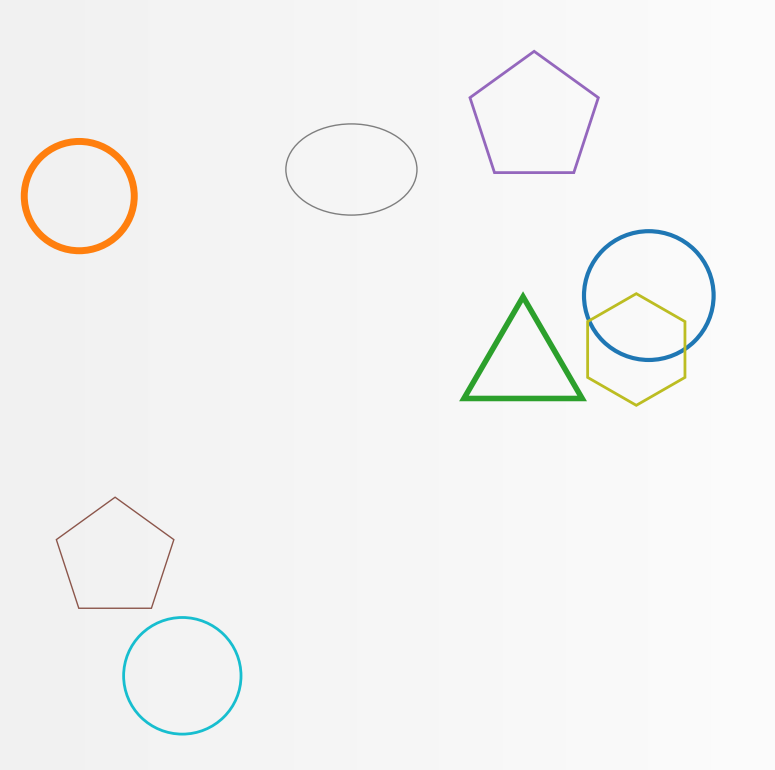[{"shape": "circle", "thickness": 1.5, "radius": 0.42, "center": [0.837, 0.616]}, {"shape": "circle", "thickness": 2.5, "radius": 0.35, "center": [0.102, 0.745]}, {"shape": "triangle", "thickness": 2, "radius": 0.44, "center": [0.675, 0.527]}, {"shape": "pentagon", "thickness": 1, "radius": 0.44, "center": [0.689, 0.846]}, {"shape": "pentagon", "thickness": 0.5, "radius": 0.4, "center": [0.149, 0.275]}, {"shape": "oval", "thickness": 0.5, "radius": 0.42, "center": [0.453, 0.78]}, {"shape": "hexagon", "thickness": 1, "radius": 0.36, "center": [0.821, 0.546]}, {"shape": "circle", "thickness": 1, "radius": 0.38, "center": [0.235, 0.122]}]